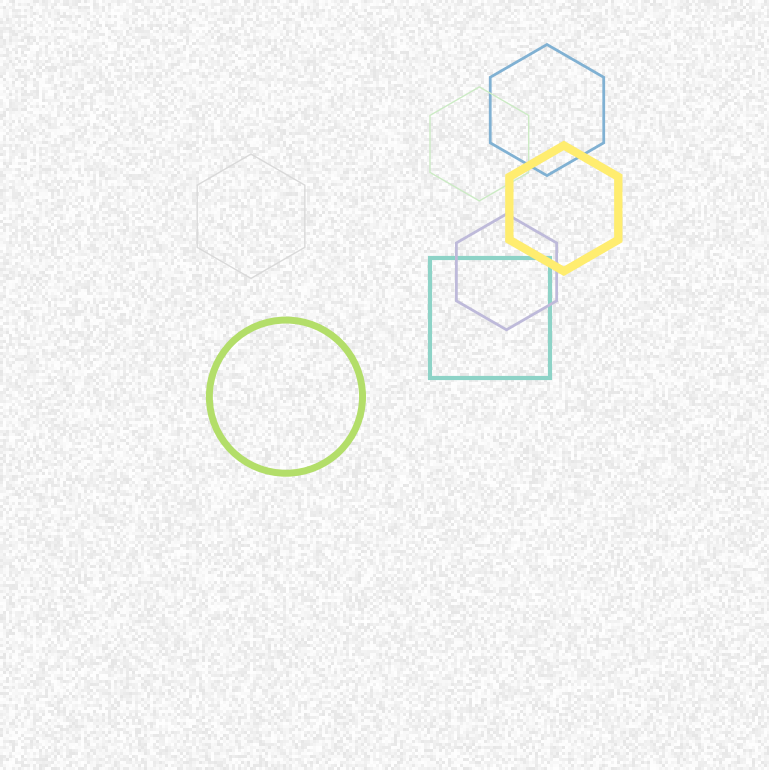[{"shape": "square", "thickness": 1.5, "radius": 0.39, "center": [0.636, 0.587]}, {"shape": "hexagon", "thickness": 1, "radius": 0.38, "center": [0.658, 0.647]}, {"shape": "hexagon", "thickness": 1, "radius": 0.43, "center": [0.71, 0.857]}, {"shape": "circle", "thickness": 2.5, "radius": 0.5, "center": [0.371, 0.485]}, {"shape": "hexagon", "thickness": 0.5, "radius": 0.4, "center": [0.326, 0.719]}, {"shape": "hexagon", "thickness": 0.5, "radius": 0.37, "center": [0.623, 0.813]}, {"shape": "hexagon", "thickness": 3, "radius": 0.41, "center": [0.732, 0.729]}]